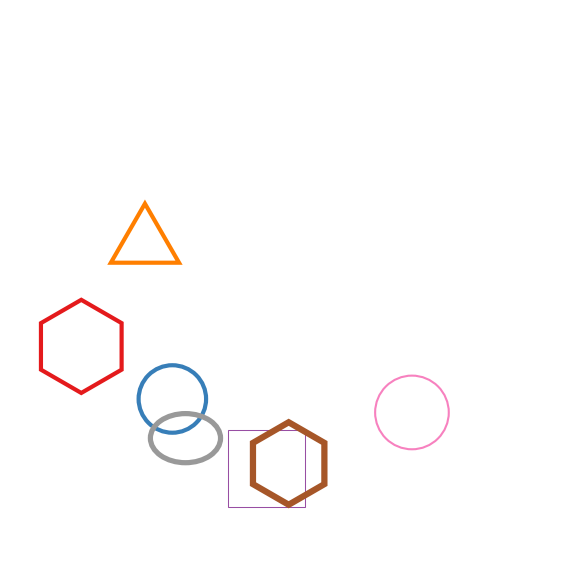[{"shape": "hexagon", "thickness": 2, "radius": 0.4, "center": [0.141, 0.399]}, {"shape": "circle", "thickness": 2, "radius": 0.29, "center": [0.298, 0.308]}, {"shape": "square", "thickness": 0.5, "radius": 0.33, "center": [0.461, 0.187]}, {"shape": "triangle", "thickness": 2, "radius": 0.34, "center": [0.251, 0.578]}, {"shape": "hexagon", "thickness": 3, "radius": 0.36, "center": [0.5, 0.197]}, {"shape": "circle", "thickness": 1, "radius": 0.32, "center": [0.713, 0.285]}, {"shape": "oval", "thickness": 2.5, "radius": 0.3, "center": [0.321, 0.24]}]